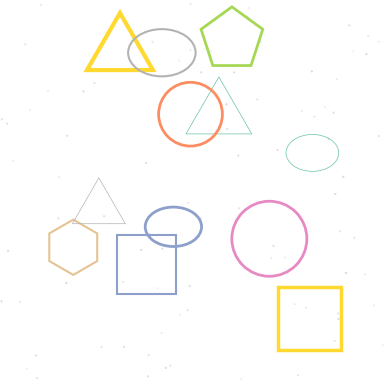[{"shape": "oval", "thickness": 0.5, "radius": 0.34, "center": [0.811, 0.603]}, {"shape": "triangle", "thickness": 0.5, "radius": 0.49, "center": [0.568, 0.701]}, {"shape": "circle", "thickness": 2, "radius": 0.41, "center": [0.495, 0.703]}, {"shape": "oval", "thickness": 2, "radius": 0.37, "center": [0.45, 0.411]}, {"shape": "square", "thickness": 1.5, "radius": 0.38, "center": [0.381, 0.313]}, {"shape": "circle", "thickness": 2, "radius": 0.49, "center": [0.7, 0.38]}, {"shape": "pentagon", "thickness": 2, "radius": 0.42, "center": [0.602, 0.898]}, {"shape": "triangle", "thickness": 3, "radius": 0.49, "center": [0.312, 0.867]}, {"shape": "square", "thickness": 2.5, "radius": 0.41, "center": [0.804, 0.173]}, {"shape": "hexagon", "thickness": 1.5, "radius": 0.36, "center": [0.19, 0.358]}, {"shape": "triangle", "thickness": 0.5, "radius": 0.4, "center": [0.257, 0.459]}, {"shape": "oval", "thickness": 1.5, "radius": 0.44, "center": [0.42, 0.863]}]